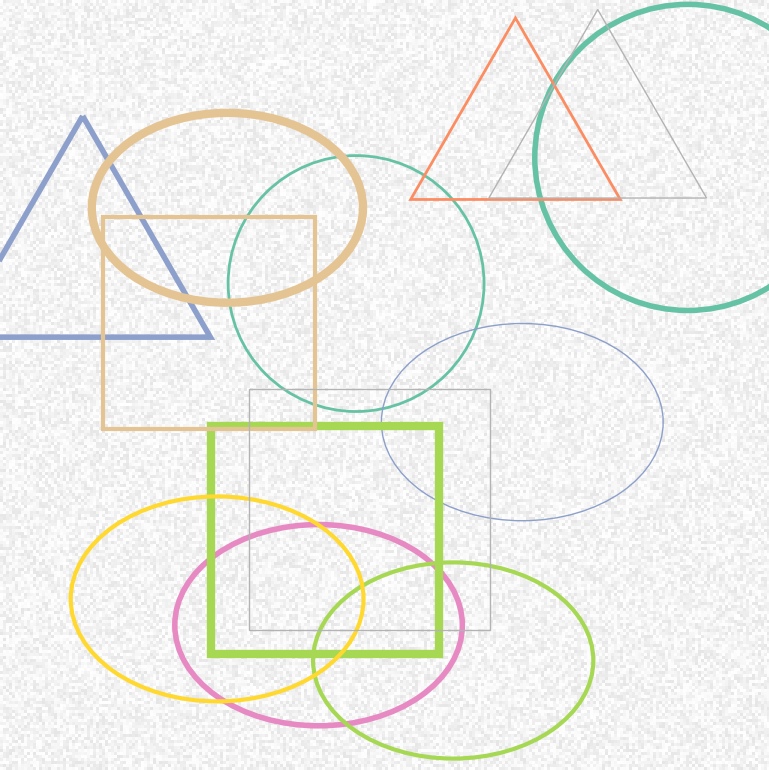[{"shape": "circle", "thickness": 2, "radius": 0.99, "center": [0.893, 0.796]}, {"shape": "circle", "thickness": 1, "radius": 0.83, "center": [0.462, 0.632]}, {"shape": "triangle", "thickness": 1, "radius": 0.79, "center": [0.669, 0.82]}, {"shape": "triangle", "thickness": 2, "radius": 0.96, "center": [0.107, 0.658]}, {"shape": "oval", "thickness": 0.5, "radius": 0.91, "center": [0.678, 0.452]}, {"shape": "oval", "thickness": 2, "radius": 0.93, "center": [0.414, 0.188]}, {"shape": "square", "thickness": 3, "radius": 0.74, "center": [0.422, 0.299]}, {"shape": "oval", "thickness": 1.5, "radius": 0.91, "center": [0.589, 0.142]}, {"shape": "oval", "thickness": 1.5, "radius": 0.95, "center": [0.282, 0.222]}, {"shape": "square", "thickness": 1.5, "radius": 0.69, "center": [0.272, 0.58]}, {"shape": "oval", "thickness": 3, "radius": 0.88, "center": [0.295, 0.73]}, {"shape": "triangle", "thickness": 0.5, "radius": 0.82, "center": [0.776, 0.824]}, {"shape": "square", "thickness": 0.5, "radius": 0.78, "center": [0.48, 0.339]}]